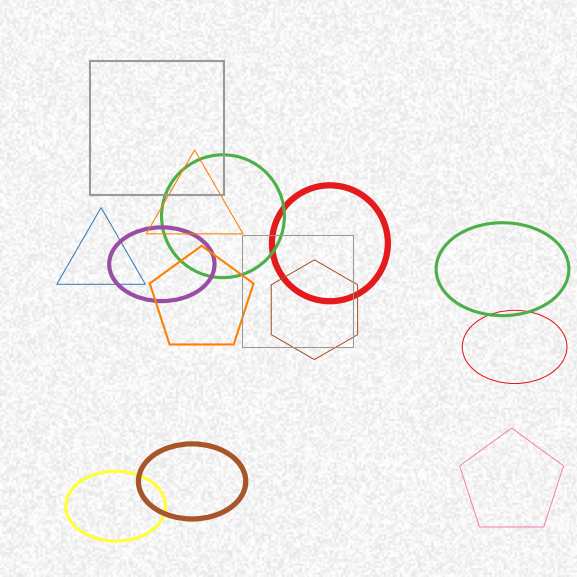[{"shape": "circle", "thickness": 3, "radius": 0.5, "center": [0.571, 0.578]}, {"shape": "oval", "thickness": 0.5, "radius": 0.45, "center": [0.891, 0.398]}, {"shape": "triangle", "thickness": 0.5, "radius": 0.44, "center": [0.175, 0.551]}, {"shape": "oval", "thickness": 1.5, "radius": 0.57, "center": [0.87, 0.533]}, {"shape": "circle", "thickness": 1.5, "radius": 0.53, "center": [0.386, 0.625]}, {"shape": "oval", "thickness": 2, "radius": 0.46, "center": [0.28, 0.542]}, {"shape": "pentagon", "thickness": 1, "radius": 0.47, "center": [0.349, 0.479]}, {"shape": "triangle", "thickness": 0.5, "radius": 0.48, "center": [0.337, 0.643]}, {"shape": "oval", "thickness": 1.5, "radius": 0.43, "center": [0.2, 0.123]}, {"shape": "hexagon", "thickness": 0.5, "radius": 0.43, "center": [0.544, 0.463]}, {"shape": "oval", "thickness": 2.5, "radius": 0.46, "center": [0.333, 0.166]}, {"shape": "pentagon", "thickness": 0.5, "radius": 0.47, "center": [0.886, 0.163]}, {"shape": "square", "thickness": 1, "radius": 0.58, "center": [0.272, 0.778]}, {"shape": "square", "thickness": 0.5, "radius": 0.48, "center": [0.515, 0.495]}]